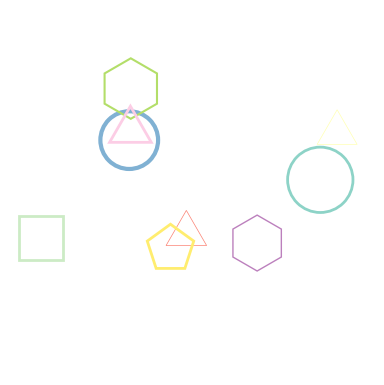[{"shape": "circle", "thickness": 2, "radius": 0.42, "center": [0.832, 0.533]}, {"shape": "triangle", "thickness": 0.5, "radius": 0.3, "center": [0.876, 0.655]}, {"shape": "triangle", "thickness": 0.5, "radius": 0.3, "center": [0.484, 0.393]}, {"shape": "circle", "thickness": 3, "radius": 0.37, "center": [0.336, 0.636]}, {"shape": "hexagon", "thickness": 1.5, "radius": 0.39, "center": [0.34, 0.77]}, {"shape": "triangle", "thickness": 2, "radius": 0.31, "center": [0.339, 0.662]}, {"shape": "hexagon", "thickness": 1, "radius": 0.36, "center": [0.668, 0.369]}, {"shape": "square", "thickness": 2, "radius": 0.29, "center": [0.107, 0.382]}, {"shape": "pentagon", "thickness": 2, "radius": 0.32, "center": [0.443, 0.354]}]